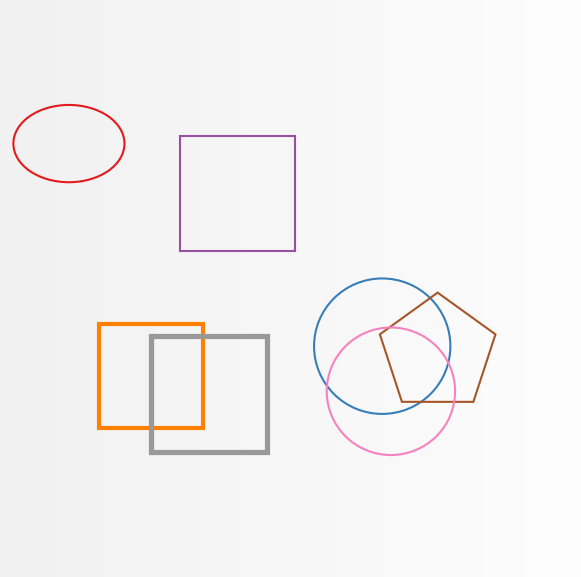[{"shape": "oval", "thickness": 1, "radius": 0.48, "center": [0.119, 0.751]}, {"shape": "circle", "thickness": 1, "radius": 0.59, "center": [0.658, 0.4]}, {"shape": "square", "thickness": 1, "radius": 0.5, "center": [0.408, 0.664]}, {"shape": "square", "thickness": 2, "radius": 0.45, "center": [0.26, 0.348]}, {"shape": "pentagon", "thickness": 1, "radius": 0.52, "center": [0.753, 0.388]}, {"shape": "circle", "thickness": 1, "radius": 0.55, "center": [0.673, 0.322]}, {"shape": "square", "thickness": 2.5, "radius": 0.5, "center": [0.359, 0.317]}]